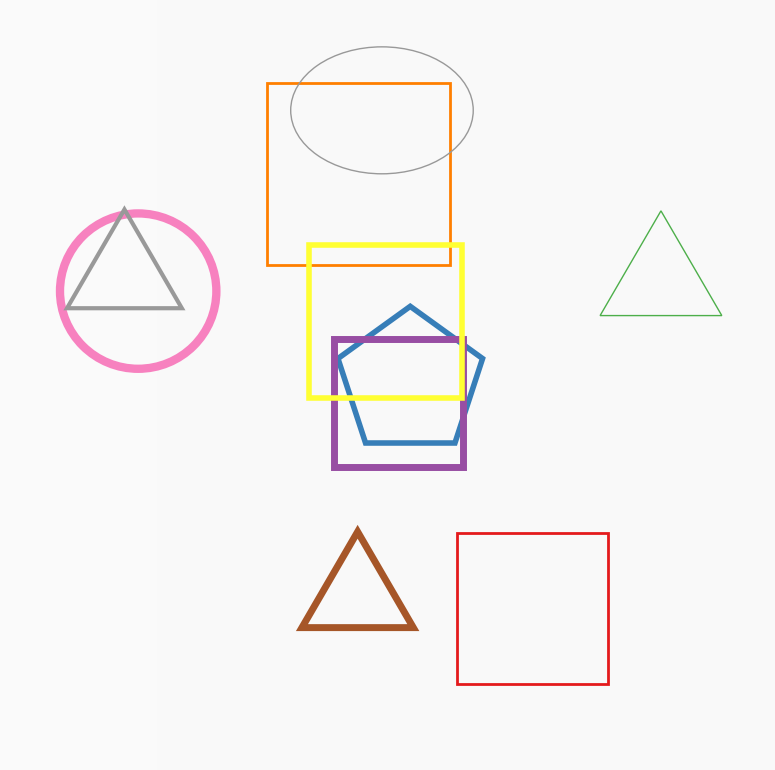[{"shape": "square", "thickness": 1, "radius": 0.49, "center": [0.687, 0.21]}, {"shape": "pentagon", "thickness": 2, "radius": 0.49, "center": [0.529, 0.504]}, {"shape": "triangle", "thickness": 0.5, "radius": 0.45, "center": [0.853, 0.635]}, {"shape": "square", "thickness": 2.5, "radius": 0.42, "center": [0.514, 0.477]}, {"shape": "square", "thickness": 1, "radius": 0.59, "center": [0.463, 0.774]}, {"shape": "square", "thickness": 2, "radius": 0.5, "center": [0.498, 0.582]}, {"shape": "triangle", "thickness": 2.5, "radius": 0.41, "center": [0.461, 0.226]}, {"shape": "circle", "thickness": 3, "radius": 0.5, "center": [0.178, 0.622]}, {"shape": "oval", "thickness": 0.5, "radius": 0.59, "center": [0.493, 0.857]}, {"shape": "triangle", "thickness": 1.5, "radius": 0.43, "center": [0.161, 0.642]}]